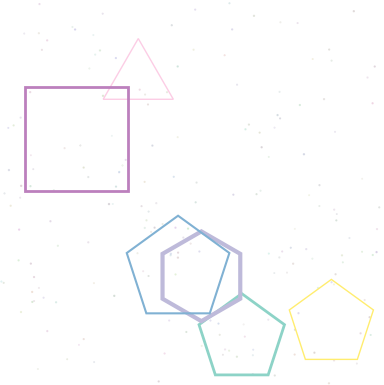[{"shape": "pentagon", "thickness": 2, "radius": 0.58, "center": [0.628, 0.121]}, {"shape": "hexagon", "thickness": 3, "radius": 0.58, "center": [0.523, 0.282]}, {"shape": "pentagon", "thickness": 1.5, "radius": 0.7, "center": [0.463, 0.3]}, {"shape": "triangle", "thickness": 1, "radius": 0.53, "center": [0.359, 0.795]}, {"shape": "square", "thickness": 2, "radius": 0.67, "center": [0.198, 0.639]}, {"shape": "pentagon", "thickness": 1, "radius": 0.57, "center": [0.861, 0.159]}]